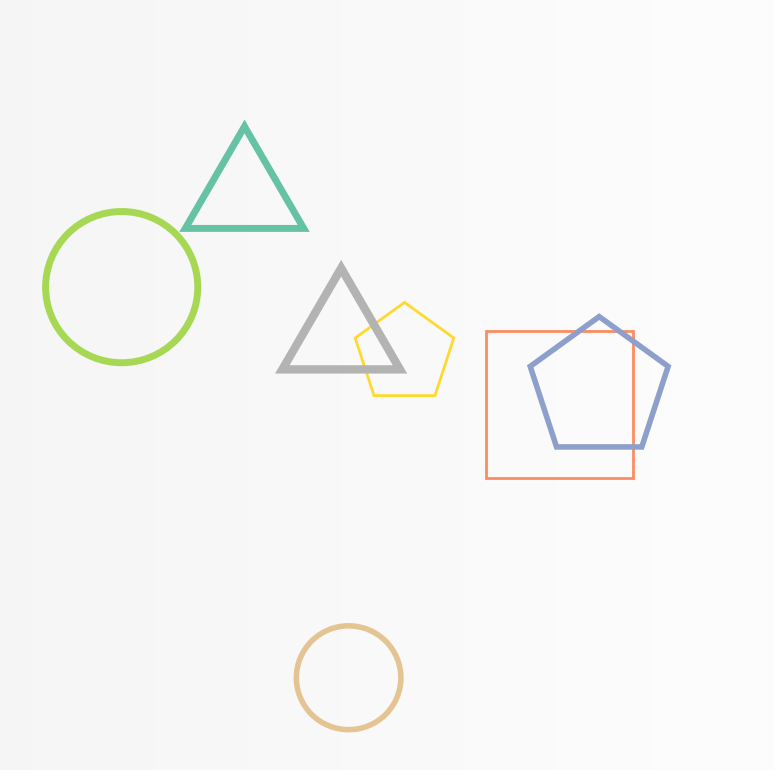[{"shape": "triangle", "thickness": 2.5, "radius": 0.44, "center": [0.315, 0.747]}, {"shape": "square", "thickness": 1, "radius": 0.48, "center": [0.722, 0.475]}, {"shape": "pentagon", "thickness": 2, "radius": 0.47, "center": [0.773, 0.495]}, {"shape": "circle", "thickness": 2.5, "radius": 0.49, "center": [0.157, 0.627]}, {"shape": "pentagon", "thickness": 1, "radius": 0.33, "center": [0.522, 0.54]}, {"shape": "circle", "thickness": 2, "radius": 0.34, "center": [0.45, 0.12]}, {"shape": "triangle", "thickness": 3, "radius": 0.44, "center": [0.44, 0.564]}]